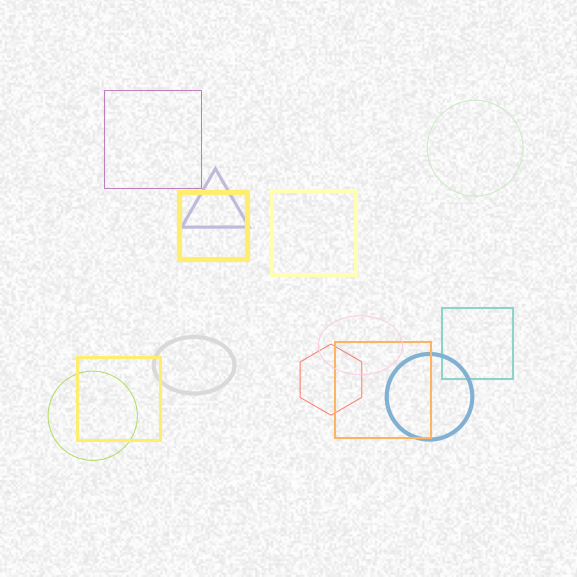[{"shape": "square", "thickness": 1, "radius": 0.31, "center": [0.827, 0.404]}, {"shape": "square", "thickness": 2, "radius": 0.36, "center": [0.544, 0.596]}, {"shape": "triangle", "thickness": 1.5, "radius": 0.34, "center": [0.373, 0.64]}, {"shape": "hexagon", "thickness": 0.5, "radius": 0.31, "center": [0.573, 0.342]}, {"shape": "circle", "thickness": 2, "radius": 0.37, "center": [0.744, 0.312]}, {"shape": "square", "thickness": 1, "radius": 0.42, "center": [0.664, 0.324]}, {"shape": "circle", "thickness": 0.5, "radius": 0.39, "center": [0.161, 0.279]}, {"shape": "oval", "thickness": 0.5, "radius": 0.36, "center": [0.624, 0.401]}, {"shape": "oval", "thickness": 2, "radius": 0.35, "center": [0.336, 0.367]}, {"shape": "square", "thickness": 0.5, "radius": 0.42, "center": [0.264, 0.759]}, {"shape": "circle", "thickness": 0.5, "radius": 0.41, "center": [0.823, 0.743]}, {"shape": "square", "thickness": 1.5, "radius": 0.36, "center": [0.205, 0.308]}, {"shape": "square", "thickness": 2.5, "radius": 0.29, "center": [0.369, 0.608]}]